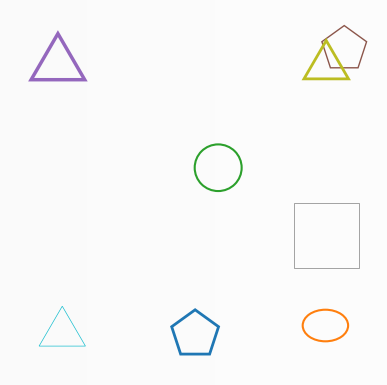[{"shape": "pentagon", "thickness": 2, "radius": 0.32, "center": [0.504, 0.132]}, {"shape": "oval", "thickness": 1.5, "radius": 0.29, "center": [0.84, 0.155]}, {"shape": "circle", "thickness": 1.5, "radius": 0.3, "center": [0.563, 0.564]}, {"shape": "triangle", "thickness": 2.5, "radius": 0.4, "center": [0.149, 0.833]}, {"shape": "pentagon", "thickness": 1, "radius": 0.3, "center": [0.888, 0.873]}, {"shape": "square", "thickness": 0.5, "radius": 0.42, "center": [0.843, 0.388]}, {"shape": "triangle", "thickness": 2, "radius": 0.33, "center": [0.842, 0.828]}, {"shape": "triangle", "thickness": 0.5, "radius": 0.35, "center": [0.161, 0.136]}]